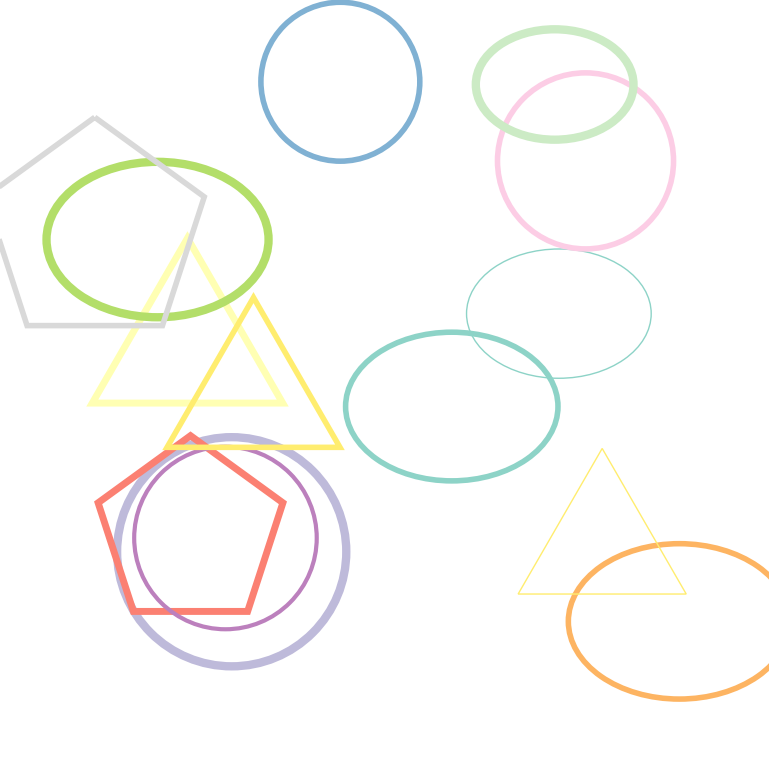[{"shape": "oval", "thickness": 0.5, "radius": 0.6, "center": [0.726, 0.593]}, {"shape": "oval", "thickness": 2, "radius": 0.69, "center": [0.587, 0.472]}, {"shape": "triangle", "thickness": 2.5, "radius": 0.71, "center": [0.244, 0.548]}, {"shape": "circle", "thickness": 3, "radius": 0.74, "center": [0.301, 0.283]}, {"shape": "pentagon", "thickness": 2.5, "radius": 0.63, "center": [0.247, 0.308]}, {"shape": "circle", "thickness": 2, "radius": 0.52, "center": [0.442, 0.894]}, {"shape": "oval", "thickness": 2, "radius": 0.72, "center": [0.882, 0.193]}, {"shape": "oval", "thickness": 3, "radius": 0.72, "center": [0.205, 0.689]}, {"shape": "circle", "thickness": 2, "radius": 0.57, "center": [0.76, 0.791]}, {"shape": "pentagon", "thickness": 2, "radius": 0.75, "center": [0.123, 0.698]}, {"shape": "circle", "thickness": 1.5, "radius": 0.59, "center": [0.293, 0.301]}, {"shape": "oval", "thickness": 3, "radius": 0.51, "center": [0.72, 0.89]}, {"shape": "triangle", "thickness": 2, "radius": 0.65, "center": [0.329, 0.484]}, {"shape": "triangle", "thickness": 0.5, "radius": 0.63, "center": [0.782, 0.292]}]